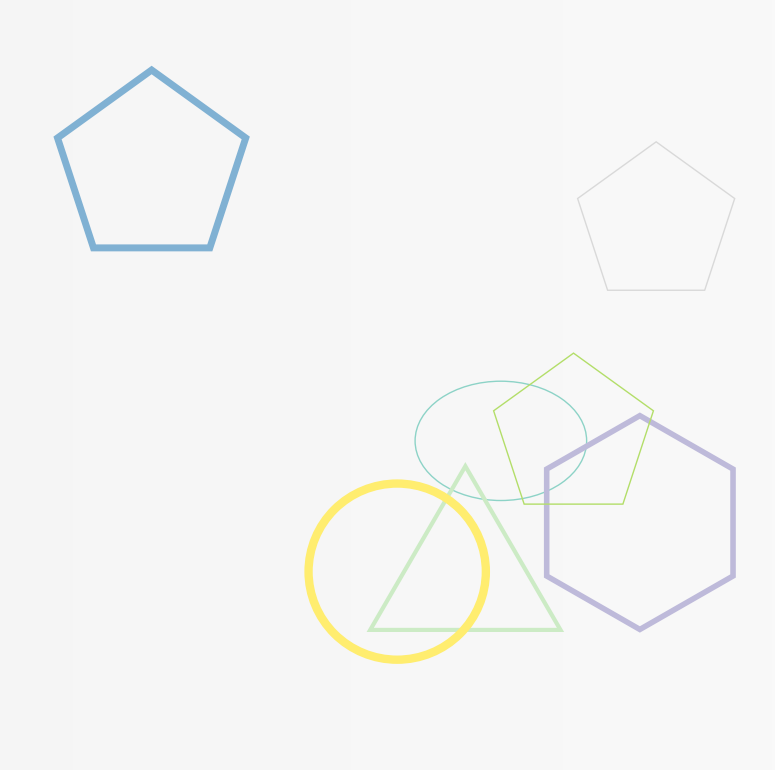[{"shape": "oval", "thickness": 0.5, "radius": 0.55, "center": [0.646, 0.427]}, {"shape": "hexagon", "thickness": 2, "radius": 0.69, "center": [0.826, 0.321]}, {"shape": "pentagon", "thickness": 2.5, "radius": 0.64, "center": [0.196, 0.781]}, {"shape": "pentagon", "thickness": 0.5, "radius": 0.54, "center": [0.74, 0.433]}, {"shape": "pentagon", "thickness": 0.5, "radius": 0.53, "center": [0.847, 0.709]}, {"shape": "triangle", "thickness": 1.5, "radius": 0.71, "center": [0.6, 0.253]}, {"shape": "circle", "thickness": 3, "radius": 0.57, "center": [0.513, 0.258]}]